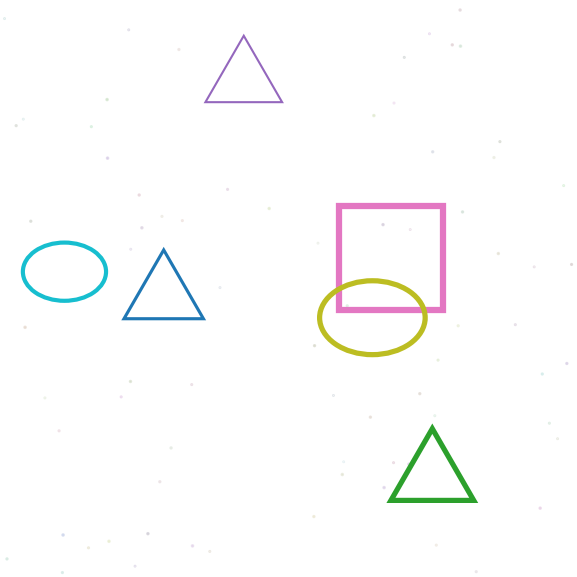[{"shape": "triangle", "thickness": 1.5, "radius": 0.4, "center": [0.283, 0.487]}, {"shape": "triangle", "thickness": 2.5, "radius": 0.41, "center": [0.749, 0.174]}, {"shape": "triangle", "thickness": 1, "radius": 0.38, "center": [0.422, 0.861]}, {"shape": "square", "thickness": 3, "radius": 0.45, "center": [0.677, 0.553]}, {"shape": "oval", "thickness": 2.5, "radius": 0.46, "center": [0.645, 0.449]}, {"shape": "oval", "thickness": 2, "radius": 0.36, "center": [0.112, 0.529]}]